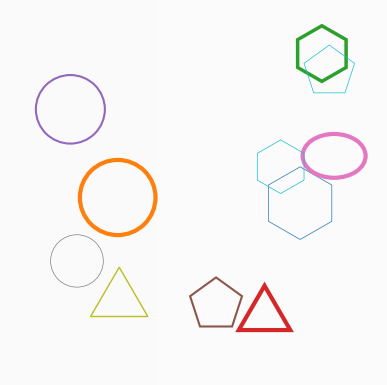[{"shape": "hexagon", "thickness": 0.5, "radius": 0.47, "center": [0.775, 0.472]}, {"shape": "circle", "thickness": 3, "radius": 0.49, "center": [0.304, 0.487]}, {"shape": "hexagon", "thickness": 2.5, "radius": 0.36, "center": [0.831, 0.861]}, {"shape": "triangle", "thickness": 3, "radius": 0.38, "center": [0.683, 0.181]}, {"shape": "circle", "thickness": 1.5, "radius": 0.45, "center": [0.182, 0.716]}, {"shape": "pentagon", "thickness": 1.5, "radius": 0.35, "center": [0.558, 0.209]}, {"shape": "oval", "thickness": 3, "radius": 0.41, "center": [0.862, 0.595]}, {"shape": "circle", "thickness": 0.5, "radius": 0.34, "center": [0.199, 0.322]}, {"shape": "triangle", "thickness": 1, "radius": 0.43, "center": [0.308, 0.221]}, {"shape": "pentagon", "thickness": 0.5, "radius": 0.34, "center": [0.85, 0.814]}, {"shape": "hexagon", "thickness": 0.5, "radius": 0.35, "center": [0.724, 0.567]}]